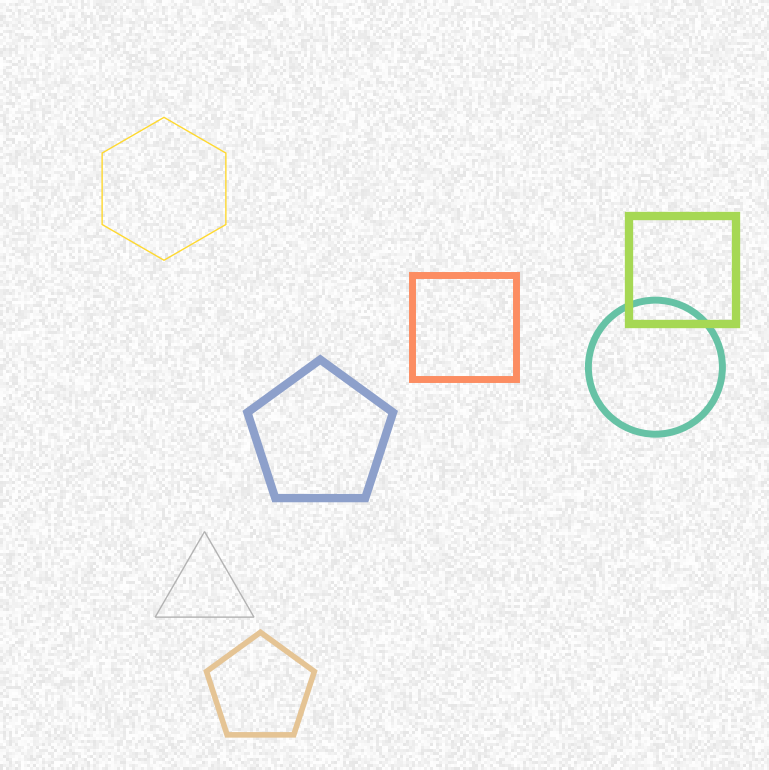[{"shape": "circle", "thickness": 2.5, "radius": 0.44, "center": [0.851, 0.523]}, {"shape": "square", "thickness": 2.5, "radius": 0.34, "center": [0.603, 0.575]}, {"shape": "pentagon", "thickness": 3, "radius": 0.5, "center": [0.416, 0.434]}, {"shape": "square", "thickness": 3, "radius": 0.35, "center": [0.887, 0.649]}, {"shape": "hexagon", "thickness": 0.5, "radius": 0.46, "center": [0.213, 0.755]}, {"shape": "pentagon", "thickness": 2, "radius": 0.37, "center": [0.338, 0.105]}, {"shape": "triangle", "thickness": 0.5, "radius": 0.37, "center": [0.266, 0.236]}]